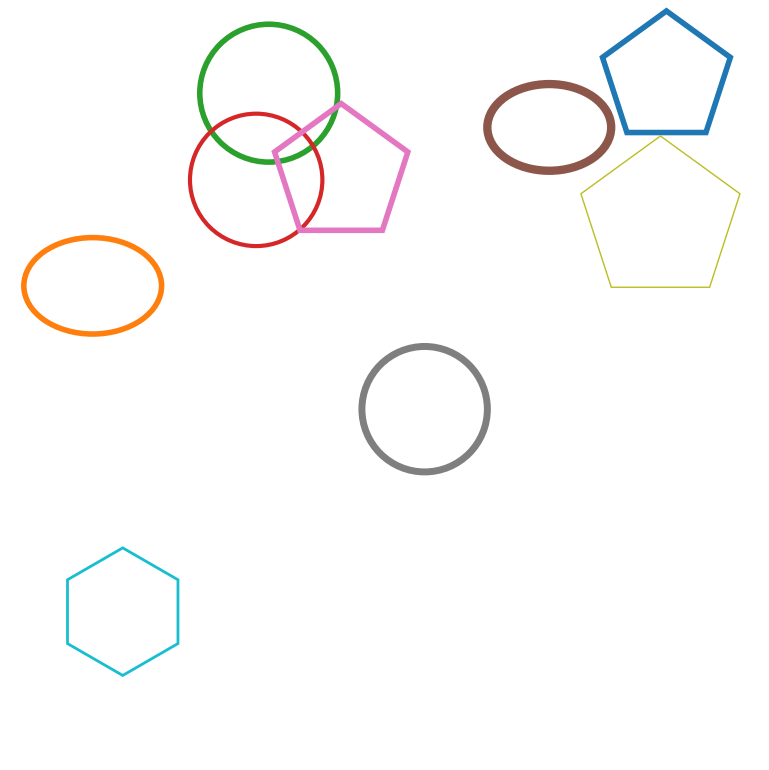[{"shape": "pentagon", "thickness": 2, "radius": 0.44, "center": [0.865, 0.898]}, {"shape": "oval", "thickness": 2, "radius": 0.45, "center": [0.12, 0.629]}, {"shape": "circle", "thickness": 2, "radius": 0.45, "center": [0.349, 0.879]}, {"shape": "circle", "thickness": 1.5, "radius": 0.43, "center": [0.333, 0.766]}, {"shape": "oval", "thickness": 3, "radius": 0.4, "center": [0.713, 0.835]}, {"shape": "pentagon", "thickness": 2, "radius": 0.45, "center": [0.443, 0.775]}, {"shape": "circle", "thickness": 2.5, "radius": 0.41, "center": [0.551, 0.469]}, {"shape": "pentagon", "thickness": 0.5, "radius": 0.54, "center": [0.858, 0.715]}, {"shape": "hexagon", "thickness": 1, "radius": 0.41, "center": [0.159, 0.206]}]